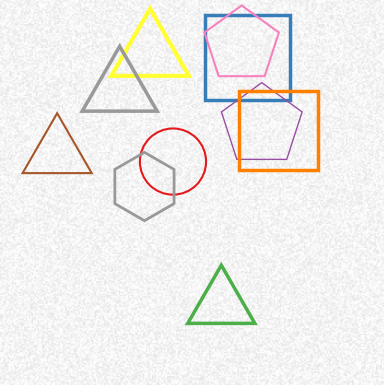[{"shape": "circle", "thickness": 1.5, "radius": 0.43, "center": [0.449, 0.58]}, {"shape": "square", "thickness": 2.5, "radius": 0.55, "center": [0.643, 0.851]}, {"shape": "triangle", "thickness": 2.5, "radius": 0.5, "center": [0.575, 0.21]}, {"shape": "pentagon", "thickness": 1, "radius": 0.55, "center": [0.68, 0.675]}, {"shape": "square", "thickness": 2.5, "radius": 0.51, "center": [0.725, 0.66]}, {"shape": "triangle", "thickness": 3, "radius": 0.58, "center": [0.39, 0.861]}, {"shape": "triangle", "thickness": 1.5, "radius": 0.52, "center": [0.148, 0.602]}, {"shape": "pentagon", "thickness": 1.5, "radius": 0.51, "center": [0.628, 0.884]}, {"shape": "hexagon", "thickness": 2, "radius": 0.44, "center": [0.375, 0.516]}, {"shape": "triangle", "thickness": 2.5, "radius": 0.56, "center": [0.311, 0.767]}]